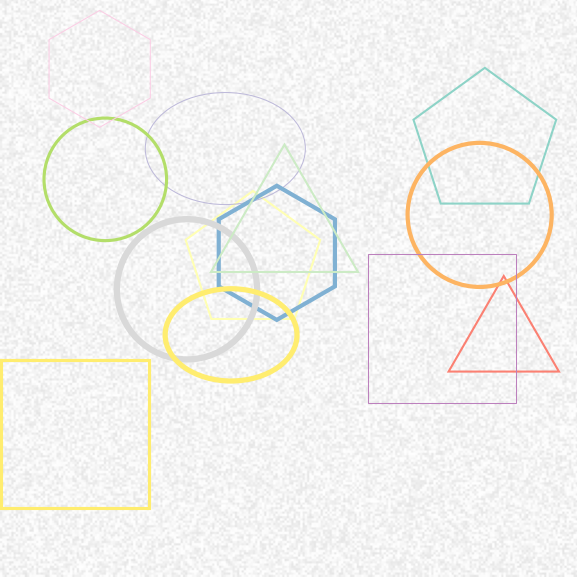[{"shape": "pentagon", "thickness": 1, "radius": 0.65, "center": [0.84, 0.752]}, {"shape": "pentagon", "thickness": 1, "radius": 0.61, "center": [0.438, 0.546]}, {"shape": "oval", "thickness": 0.5, "radius": 0.69, "center": [0.39, 0.742]}, {"shape": "triangle", "thickness": 1, "radius": 0.55, "center": [0.872, 0.411]}, {"shape": "hexagon", "thickness": 2, "radius": 0.58, "center": [0.479, 0.561]}, {"shape": "circle", "thickness": 2, "radius": 0.62, "center": [0.831, 0.627]}, {"shape": "circle", "thickness": 1.5, "radius": 0.53, "center": [0.182, 0.689]}, {"shape": "hexagon", "thickness": 0.5, "radius": 0.51, "center": [0.173, 0.88]}, {"shape": "circle", "thickness": 3, "radius": 0.61, "center": [0.324, 0.498]}, {"shape": "square", "thickness": 0.5, "radius": 0.64, "center": [0.765, 0.431]}, {"shape": "triangle", "thickness": 1, "radius": 0.74, "center": [0.493, 0.602]}, {"shape": "square", "thickness": 1.5, "radius": 0.64, "center": [0.131, 0.247]}, {"shape": "oval", "thickness": 2.5, "radius": 0.57, "center": [0.4, 0.419]}]